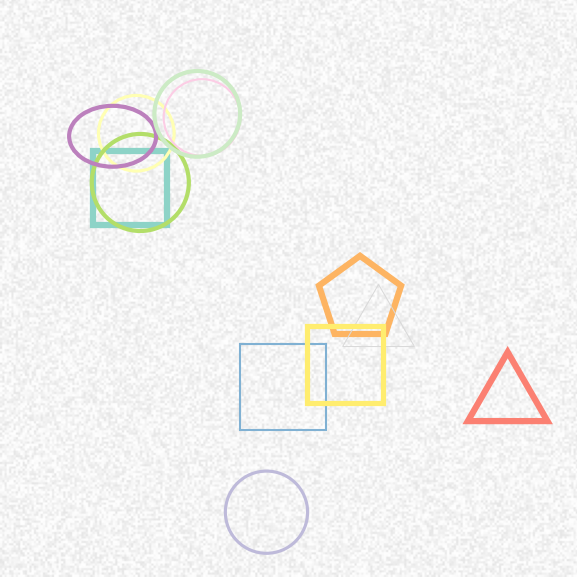[{"shape": "square", "thickness": 3, "radius": 0.32, "center": [0.225, 0.673]}, {"shape": "circle", "thickness": 1.5, "radius": 0.33, "center": [0.236, 0.768]}, {"shape": "circle", "thickness": 1.5, "radius": 0.36, "center": [0.461, 0.112]}, {"shape": "triangle", "thickness": 3, "radius": 0.4, "center": [0.879, 0.31]}, {"shape": "square", "thickness": 1, "radius": 0.37, "center": [0.49, 0.328]}, {"shape": "pentagon", "thickness": 3, "radius": 0.37, "center": [0.623, 0.481]}, {"shape": "circle", "thickness": 2, "radius": 0.42, "center": [0.243, 0.683]}, {"shape": "circle", "thickness": 1, "radius": 0.33, "center": [0.35, 0.796]}, {"shape": "triangle", "thickness": 0.5, "radius": 0.36, "center": [0.655, 0.435]}, {"shape": "oval", "thickness": 2, "radius": 0.38, "center": [0.195, 0.763]}, {"shape": "circle", "thickness": 2, "radius": 0.37, "center": [0.342, 0.802]}, {"shape": "square", "thickness": 2.5, "radius": 0.33, "center": [0.598, 0.368]}]